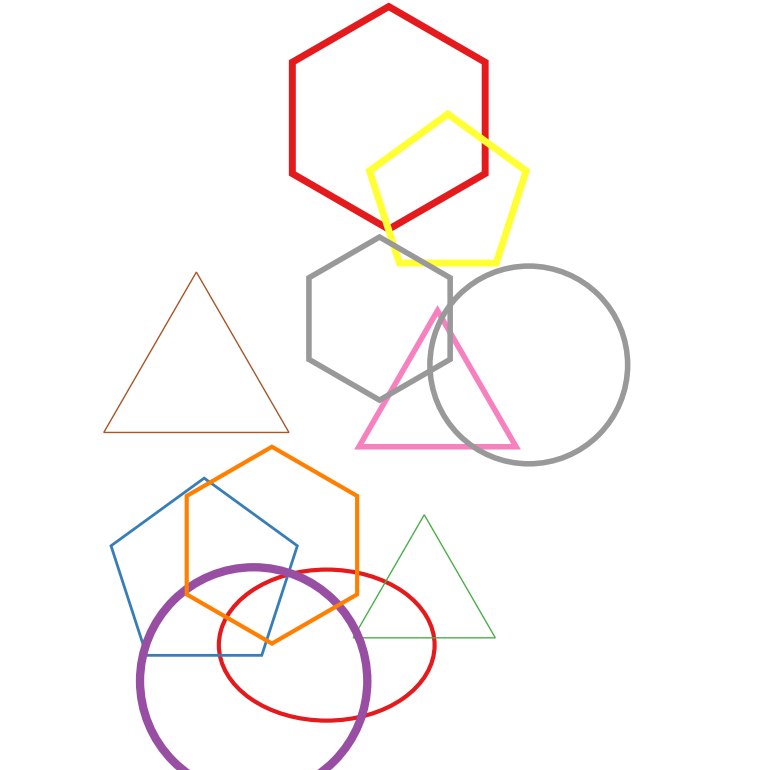[{"shape": "hexagon", "thickness": 2.5, "radius": 0.72, "center": [0.505, 0.847]}, {"shape": "oval", "thickness": 1.5, "radius": 0.7, "center": [0.424, 0.162]}, {"shape": "pentagon", "thickness": 1, "radius": 0.64, "center": [0.265, 0.252]}, {"shape": "triangle", "thickness": 0.5, "radius": 0.53, "center": [0.551, 0.225]}, {"shape": "circle", "thickness": 3, "radius": 0.74, "center": [0.329, 0.116]}, {"shape": "hexagon", "thickness": 1.5, "radius": 0.64, "center": [0.353, 0.292]}, {"shape": "pentagon", "thickness": 2.5, "radius": 0.53, "center": [0.582, 0.745]}, {"shape": "triangle", "thickness": 0.5, "radius": 0.69, "center": [0.255, 0.508]}, {"shape": "triangle", "thickness": 2, "radius": 0.59, "center": [0.568, 0.479]}, {"shape": "hexagon", "thickness": 2, "radius": 0.53, "center": [0.493, 0.586]}, {"shape": "circle", "thickness": 2, "radius": 0.64, "center": [0.687, 0.526]}]